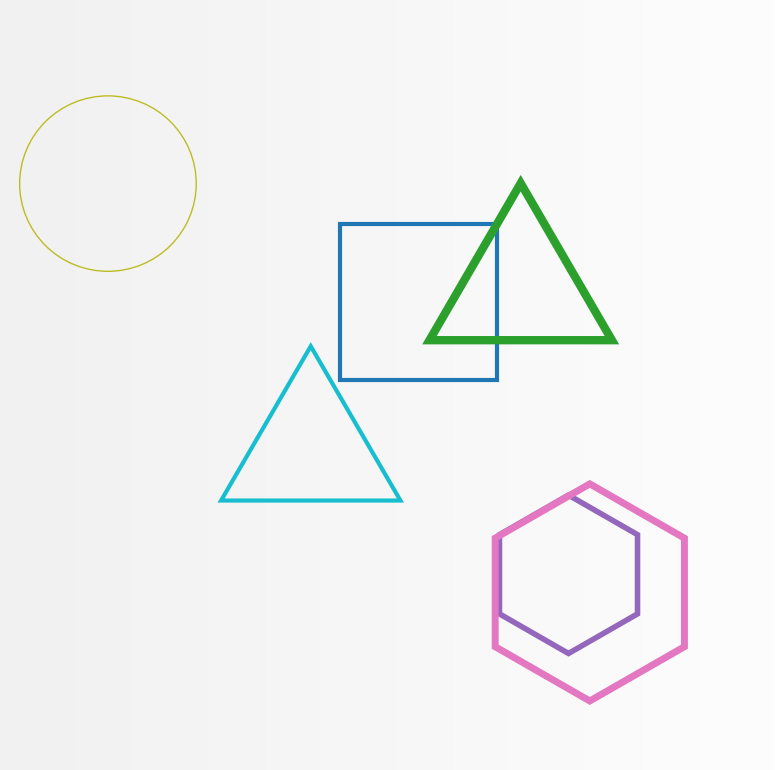[{"shape": "square", "thickness": 1.5, "radius": 0.51, "center": [0.54, 0.608]}, {"shape": "triangle", "thickness": 3, "radius": 0.68, "center": [0.672, 0.626]}, {"shape": "hexagon", "thickness": 2, "radius": 0.51, "center": [0.734, 0.254]}, {"shape": "hexagon", "thickness": 2.5, "radius": 0.7, "center": [0.761, 0.231]}, {"shape": "circle", "thickness": 0.5, "radius": 0.57, "center": [0.139, 0.762]}, {"shape": "triangle", "thickness": 1.5, "radius": 0.67, "center": [0.401, 0.417]}]